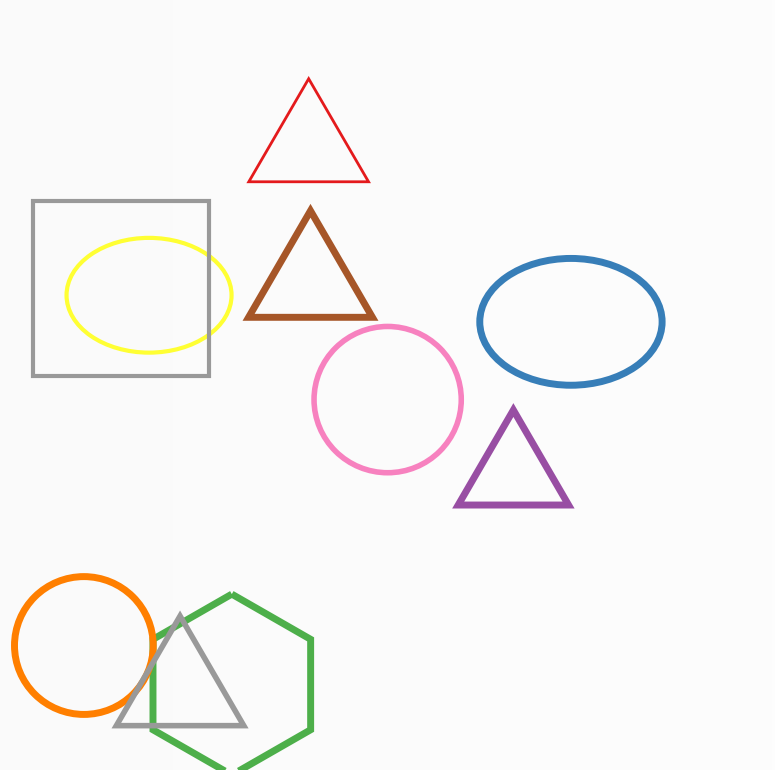[{"shape": "triangle", "thickness": 1, "radius": 0.45, "center": [0.398, 0.809]}, {"shape": "oval", "thickness": 2.5, "radius": 0.59, "center": [0.737, 0.582]}, {"shape": "hexagon", "thickness": 2.5, "radius": 0.59, "center": [0.299, 0.111]}, {"shape": "triangle", "thickness": 2.5, "radius": 0.41, "center": [0.662, 0.385]}, {"shape": "circle", "thickness": 2.5, "radius": 0.45, "center": [0.108, 0.162]}, {"shape": "oval", "thickness": 1.5, "radius": 0.53, "center": [0.192, 0.617]}, {"shape": "triangle", "thickness": 2.5, "radius": 0.46, "center": [0.401, 0.634]}, {"shape": "circle", "thickness": 2, "radius": 0.47, "center": [0.5, 0.481]}, {"shape": "triangle", "thickness": 2, "radius": 0.47, "center": [0.232, 0.105]}, {"shape": "square", "thickness": 1.5, "radius": 0.57, "center": [0.156, 0.625]}]